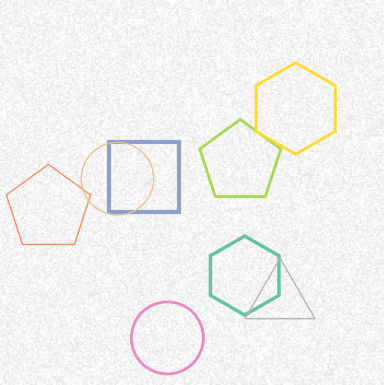[{"shape": "hexagon", "thickness": 2.5, "radius": 0.51, "center": [0.636, 0.284]}, {"shape": "pentagon", "thickness": 1, "radius": 0.57, "center": [0.126, 0.458]}, {"shape": "square", "thickness": 3, "radius": 0.45, "center": [0.374, 0.541]}, {"shape": "circle", "thickness": 2, "radius": 0.47, "center": [0.435, 0.122]}, {"shape": "pentagon", "thickness": 2, "radius": 0.55, "center": [0.624, 0.579]}, {"shape": "hexagon", "thickness": 2, "radius": 0.59, "center": [0.768, 0.718]}, {"shape": "circle", "thickness": 1, "radius": 0.47, "center": [0.305, 0.536]}, {"shape": "triangle", "thickness": 1, "radius": 0.52, "center": [0.727, 0.225]}]